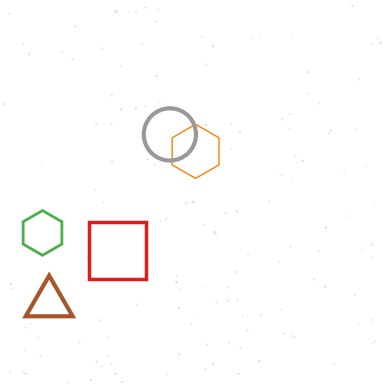[{"shape": "square", "thickness": 2.5, "radius": 0.37, "center": [0.305, 0.35]}, {"shape": "hexagon", "thickness": 2, "radius": 0.29, "center": [0.11, 0.395]}, {"shape": "hexagon", "thickness": 1, "radius": 0.35, "center": [0.508, 0.607]}, {"shape": "triangle", "thickness": 3, "radius": 0.35, "center": [0.128, 0.214]}, {"shape": "circle", "thickness": 3, "radius": 0.34, "center": [0.441, 0.651]}]